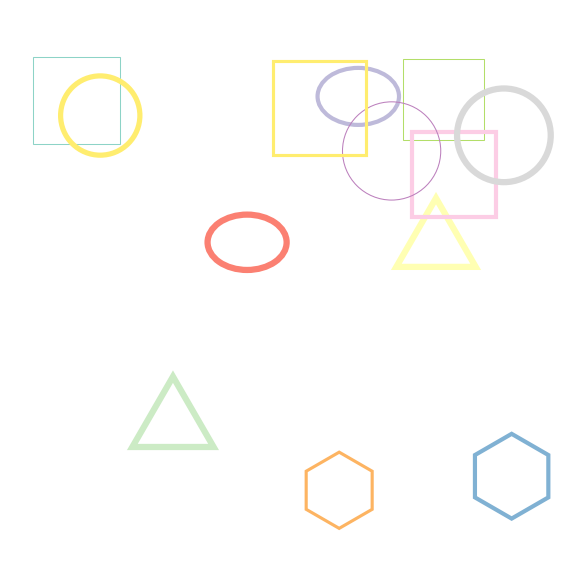[{"shape": "square", "thickness": 0.5, "radius": 0.38, "center": [0.133, 0.826]}, {"shape": "triangle", "thickness": 3, "radius": 0.4, "center": [0.755, 0.577]}, {"shape": "oval", "thickness": 2, "radius": 0.35, "center": [0.62, 0.832]}, {"shape": "oval", "thickness": 3, "radius": 0.34, "center": [0.428, 0.58]}, {"shape": "hexagon", "thickness": 2, "radius": 0.37, "center": [0.886, 0.175]}, {"shape": "hexagon", "thickness": 1.5, "radius": 0.33, "center": [0.587, 0.15]}, {"shape": "square", "thickness": 0.5, "radius": 0.35, "center": [0.768, 0.827]}, {"shape": "square", "thickness": 2, "radius": 0.36, "center": [0.786, 0.697]}, {"shape": "circle", "thickness": 3, "radius": 0.41, "center": [0.873, 0.765]}, {"shape": "circle", "thickness": 0.5, "radius": 0.43, "center": [0.678, 0.738]}, {"shape": "triangle", "thickness": 3, "radius": 0.41, "center": [0.3, 0.266]}, {"shape": "circle", "thickness": 2.5, "radius": 0.34, "center": [0.174, 0.799]}, {"shape": "square", "thickness": 1.5, "radius": 0.41, "center": [0.553, 0.812]}]